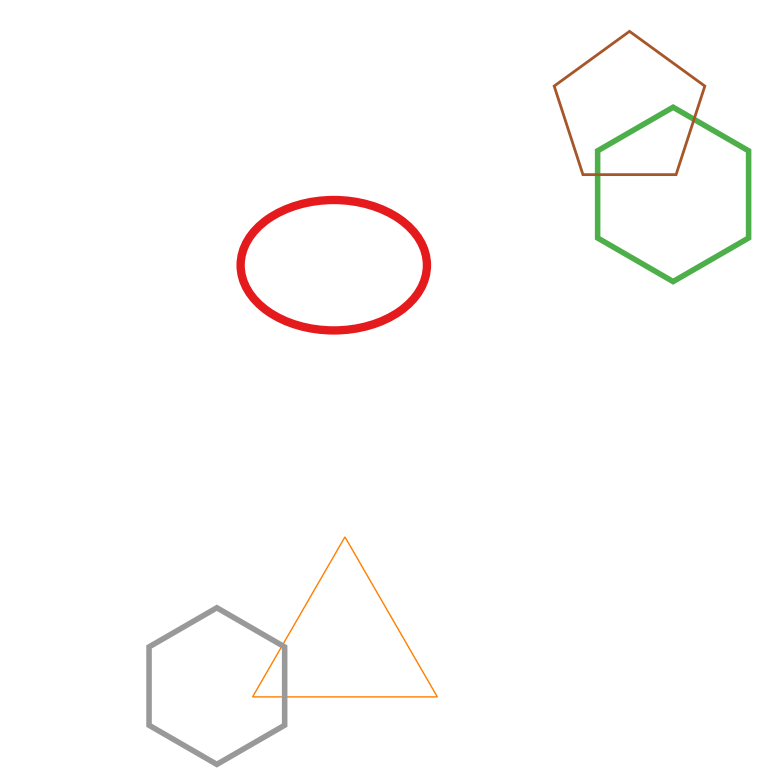[{"shape": "oval", "thickness": 3, "radius": 0.6, "center": [0.433, 0.656]}, {"shape": "hexagon", "thickness": 2, "radius": 0.57, "center": [0.874, 0.748]}, {"shape": "triangle", "thickness": 0.5, "radius": 0.69, "center": [0.448, 0.164]}, {"shape": "pentagon", "thickness": 1, "radius": 0.51, "center": [0.818, 0.856]}, {"shape": "hexagon", "thickness": 2, "radius": 0.51, "center": [0.282, 0.109]}]